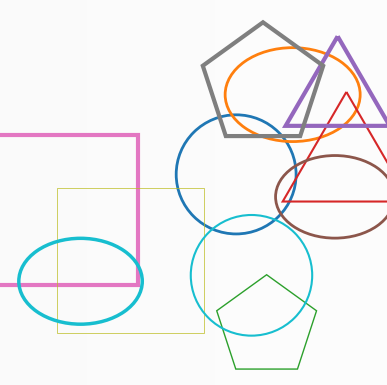[{"shape": "circle", "thickness": 2, "radius": 0.77, "center": [0.609, 0.547]}, {"shape": "oval", "thickness": 2, "radius": 0.87, "center": [0.755, 0.754]}, {"shape": "pentagon", "thickness": 1, "radius": 0.68, "center": [0.688, 0.151]}, {"shape": "triangle", "thickness": 1.5, "radius": 0.95, "center": [0.894, 0.571]}, {"shape": "triangle", "thickness": 3, "radius": 0.78, "center": [0.871, 0.751]}, {"shape": "oval", "thickness": 2, "radius": 0.77, "center": [0.864, 0.489]}, {"shape": "square", "thickness": 3, "radius": 0.97, "center": [0.163, 0.454]}, {"shape": "pentagon", "thickness": 3, "radius": 0.82, "center": [0.679, 0.779]}, {"shape": "square", "thickness": 0.5, "radius": 0.95, "center": [0.338, 0.323]}, {"shape": "oval", "thickness": 2.5, "radius": 0.8, "center": [0.208, 0.269]}, {"shape": "circle", "thickness": 1.5, "radius": 0.78, "center": [0.649, 0.285]}]